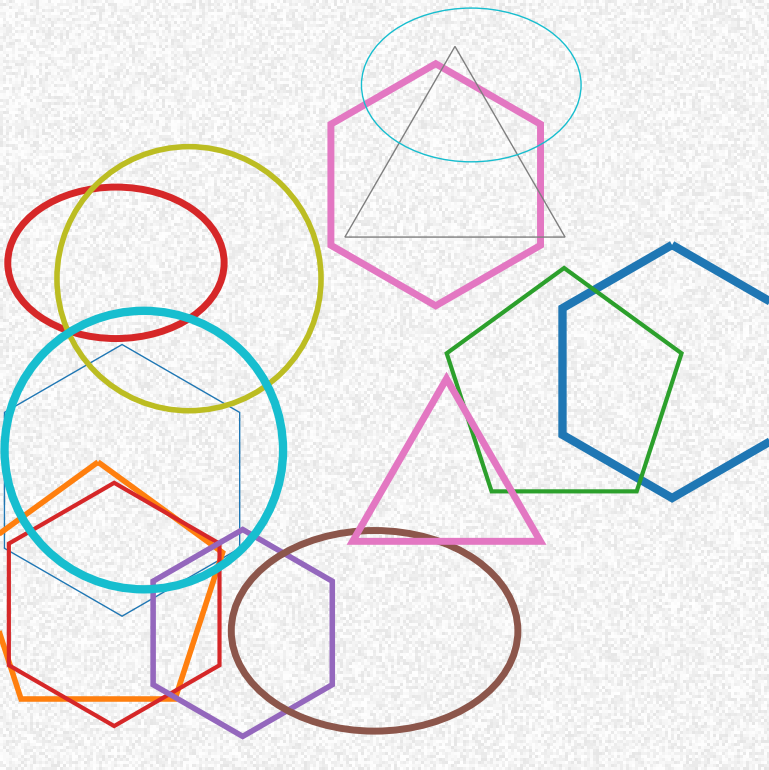[{"shape": "hexagon", "thickness": 0.5, "radius": 0.88, "center": [0.159, 0.376]}, {"shape": "hexagon", "thickness": 3, "radius": 0.82, "center": [0.873, 0.518]}, {"shape": "pentagon", "thickness": 2, "radius": 0.85, "center": [0.127, 0.23]}, {"shape": "pentagon", "thickness": 1.5, "radius": 0.8, "center": [0.733, 0.492]}, {"shape": "oval", "thickness": 2.5, "radius": 0.7, "center": [0.151, 0.659]}, {"shape": "hexagon", "thickness": 1.5, "radius": 0.79, "center": [0.148, 0.215]}, {"shape": "hexagon", "thickness": 2, "radius": 0.67, "center": [0.315, 0.178]}, {"shape": "oval", "thickness": 2.5, "radius": 0.93, "center": [0.486, 0.181]}, {"shape": "hexagon", "thickness": 2.5, "radius": 0.79, "center": [0.566, 0.76]}, {"shape": "triangle", "thickness": 2.5, "radius": 0.7, "center": [0.58, 0.367]}, {"shape": "triangle", "thickness": 0.5, "radius": 0.83, "center": [0.591, 0.775]}, {"shape": "circle", "thickness": 2, "radius": 0.86, "center": [0.245, 0.638]}, {"shape": "oval", "thickness": 0.5, "radius": 0.71, "center": [0.612, 0.89]}, {"shape": "circle", "thickness": 3, "radius": 0.9, "center": [0.187, 0.416]}]